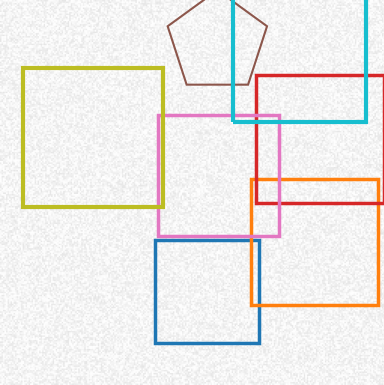[{"shape": "square", "thickness": 2.5, "radius": 0.67, "center": [0.538, 0.242]}, {"shape": "square", "thickness": 2.5, "radius": 0.82, "center": [0.817, 0.371]}, {"shape": "square", "thickness": 2.5, "radius": 0.83, "center": [0.831, 0.64]}, {"shape": "pentagon", "thickness": 1.5, "radius": 0.68, "center": [0.565, 0.89]}, {"shape": "square", "thickness": 2.5, "radius": 0.78, "center": [0.568, 0.544]}, {"shape": "square", "thickness": 3, "radius": 0.9, "center": [0.242, 0.643]}, {"shape": "square", "thickness": 3, "radius": 0.86, "center": [0.778, 0.856]}]